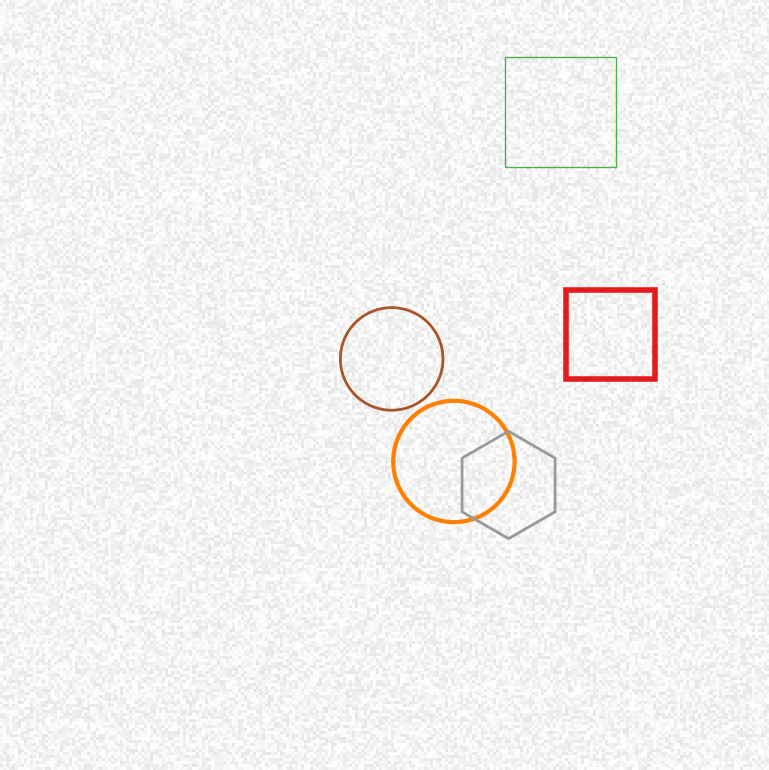[{"shape": "square", "thickness": 2, "radius": 0.29, "center": [0.793, 0.565]}, {"shape": "square", "thickness": 0.5, "radius": 0.36, "center": [0.728, 0.855]}, {"shape": "circle", "thickness": 1.5, "radius": 0.39, "center": [0.589, 0.401]}, {"shape": "circle", "thickness": 1, "radius": 0.33, "center": [0.509, 0.534]}, {"shape": "hexagon", "thickness": 1, "radius": 0.35, "center": [0.66, 0.37]}]